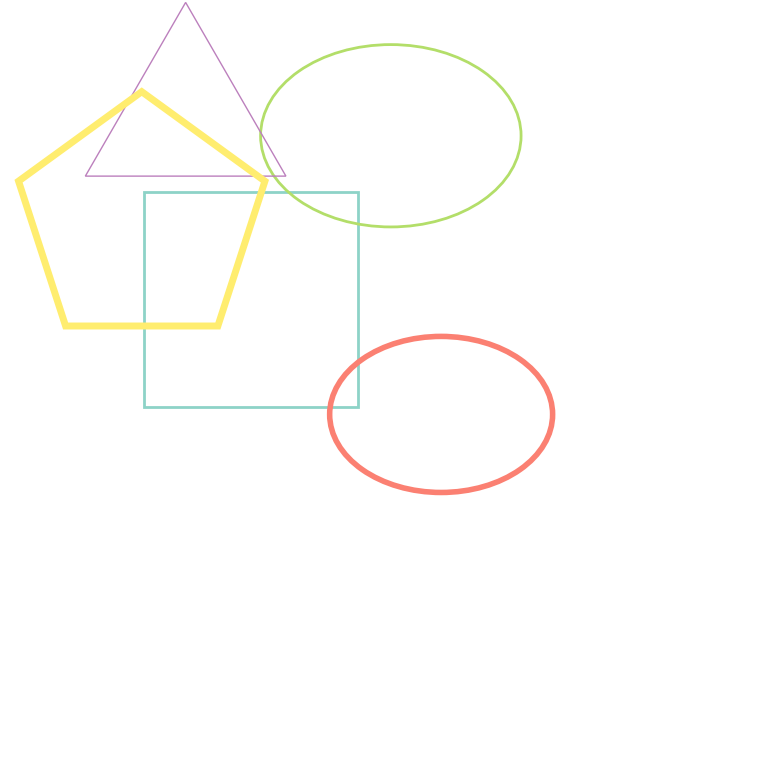[{"shape": "square", "thickness": 1, "radius": 0.7, "center": [0.326, 0.611]}, {"shape": "oval", "thickness": 2, "radius": 0.72, "center": [0.573, 0.462]}, {"shape": "oval", "thickness": 1, "radius": 0.85, "center": [0.508, 0.824]}, {"shape": "triangle", "thickness": 0.5, "radius": 0.75, "center": [0.241, 0.846]}, {"shape": "pentagon", "thickness": 2.5, "radius": 0.84, "center": [0.184, 0.713]}]